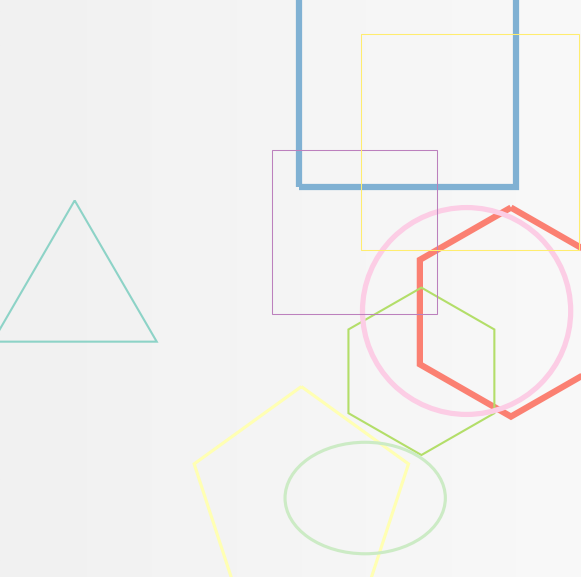[{"shape": "triangle", "thickness": 1, "radius": 0.81, "center": [0.128, 0.489]}, {"shape": "pentagon", "thickness": 1.5, "radius": 0.97, "center": [0.518, 0.136]}, {"shape": "hexagon", "thickness": 3, "radius": 0.9, "center": [0.879, 0.459]}, {"shape": "square", "thickness": 3, "radius": 0.93, "center": [0.701, 0.862]}, {"shape": "hexagon", "thickness": 1, "radius": 0.72, "center": [0.725, 0.356]}, {"shape": "circle", "thickness": 2.5, "radius": 0.9, "center": [0.803, 0.461]}, {"shape": "square", "thickness": 0.5, "radius": 0.71, "center": [0.61, 0.598]}, {"shape": "oval", "thickness": 1.5, "radius": 0.69, "center": [0.628, 0.137]}, {"shape": "square", "thickness": 0.5, "radius": 0.94, "center": [0.808, 0.753]}]